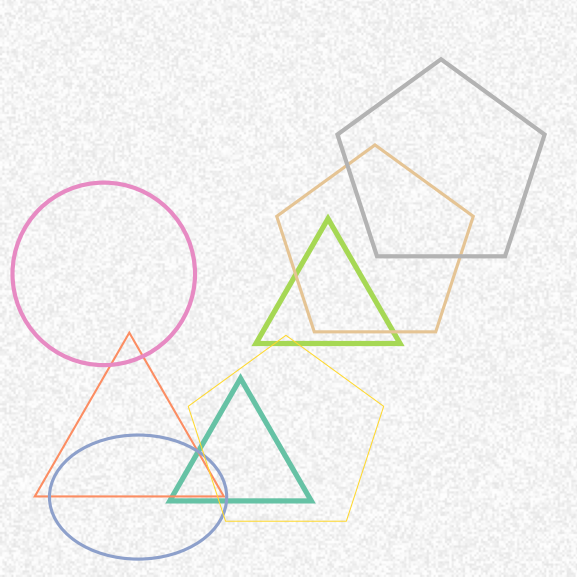[{"shape": "triangle", "thickness": 2.5, "radius": 0.71, "center": [0.417, 0.202]}, {"shape": "triangle", "thickness": 1, "radius": 0.95, "center": [0.224, 0.234]}, {"shape": "oval", "thickness": 1.5, "radius": 0.77, "center": [0.239, 0.138]}, {"shape": "circle", "thickness": 2, "radius": 0.79, "center": [0.18, 0.525]}, {"shape": "triangle", "thickness": 2.5, "radius": 0.72, "center": [0.568, 0.476]}, {"shape": "pentagon", "thickness": 0.5, "radius": 0.89, "center": [0.495, 0.241]}, {"shape": "pentagon", "thickness": 1.5, "radius": 0.89, "center": [0.649, 0.569]}, {"shape": "pentagon", "thickness": 2, "radius": 0.94, "center": [0.764, 0.708]}]